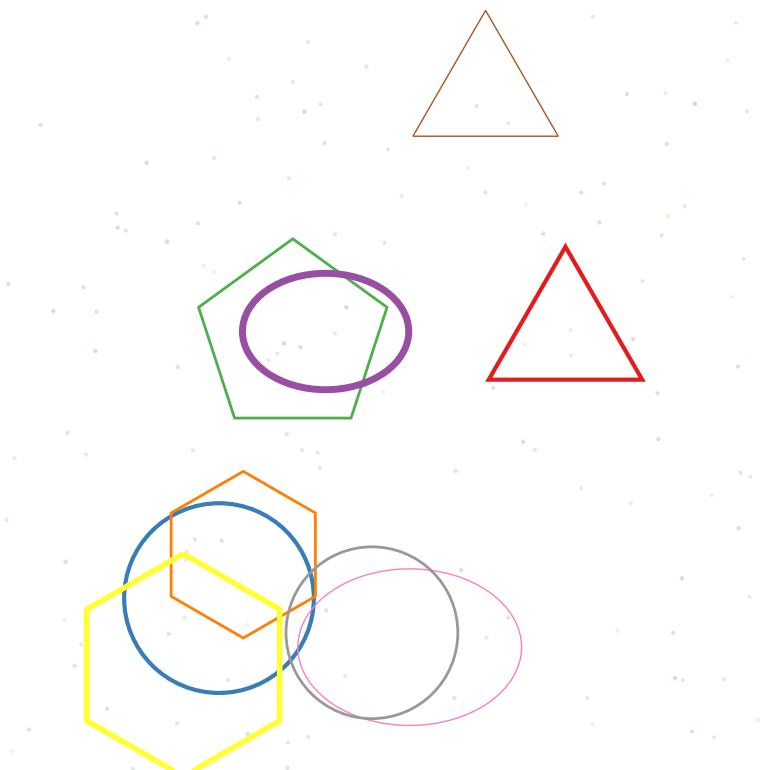[{"shape": "triangle", "thickness": 1.5, "radius": 0.58, "center": [0.734, 0.564]}, {"shape": "circle", "thickness": 1.5, "radius": 0.62, "center": [0.284, 0.223]}, {"shape": "pentagon", "thickness": 1, "radius": 0.64, "center": [0.38, 0.561]}, {"shape": "oval", "thickness": 2.5, "radius": 0.54, "center": [0.423, 0.569]}, {"shape": "hexagon", "thickness": 1, "radius": 0.54, "center": [0.316, 0.28]}, {"shape": "hexagon", "thickness": 2, "radius": 0.72, "center": [0.238, 0.136]}, {"shape": "triangle", "thickness": 0.5, "radius": 0.54, "center": [0.631, 0.878]}, {"shape": "oval", "thickness": 0.5, "radius": 0.73, "center": [0.532, 0.16]}, {"shape": "circle", "thickness": 1, "radius": 0.56, "center": [0.483, 0.178]}]